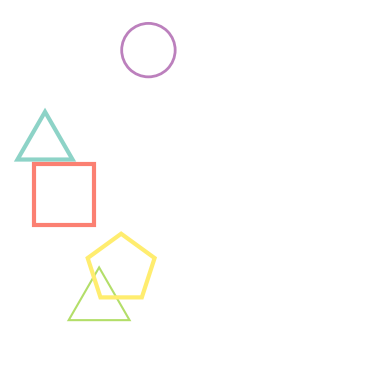[{"shape": "triangle", "thickness": 3, "radius": 0.41, "center": [0.117, 0.627]}, {"shape": "square", "thickness": 3, "radius": 0.39, "center": [0.166, 0.495]}, {"shape": "triangle", "thickness": 1.5, "radius": 0.46, "center": [0.257, 0.214]}, {"shape": "circle", "thickness": 2, "radius": 0.35, "center": [0.386, 0.87]}, {"shape": "pentagon", "thickness": 3, "radius": 0.46, "center": [0.315, 0.302]}]